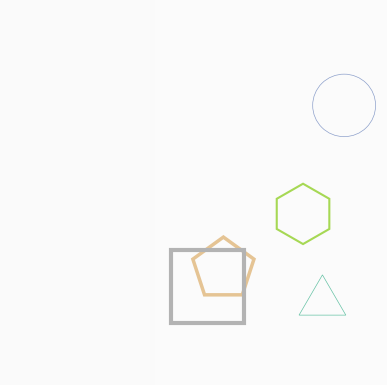[{"shape": "triangle", "thickness": 0.5, "radius": 0.35, "center": [0.832, 0.216]}, {"shape": "circle", "thickness": 0.5, "radius": 0.41, "center": [0.888, 0.726]}, {"shape": "hexagon", "thickness": 1.5, "radius": 0.39, "center": [0.782, 0.444]}, {"shape": "pentagon", "thickness": 2.5, "radius": 0.41, "center": [0.577, 0.301]}, {"shape": "square", "thickness": 3, "radius": 0.48, "center": [0.535, 0.256]}]